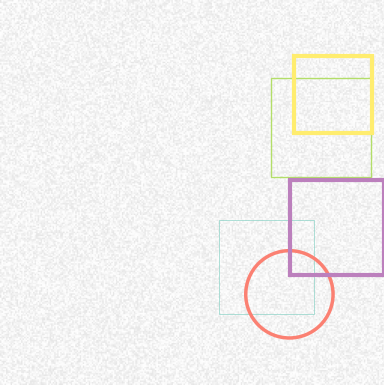[{"shape": "square", "thickness": 0.5, "radius": 0.61, "center": [0.692, 0.306]}, {"shape": "circle", "thickness": 2.5, "radius": 0.57, "center": [0.752, 0.236]}, {"shape": "square", "thickness": 1, "radius": 0.64, "center": [0.834, 0.669]}, {"shape": "square", "thickness": 3, "radius": 0.62, "center": [0.875, 0.409]}, {"shape": "square", "thickness": 3, "radius": 0.5, "center": [0.864, 0.754]}]